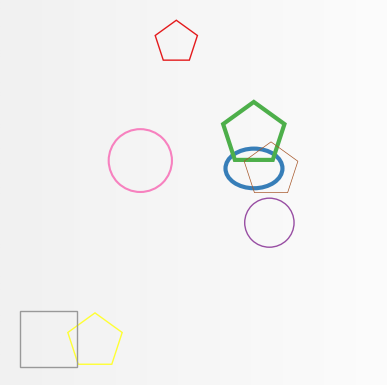[{"shape": "pentagon", "thickness": 1, "radius": 0.29, "center": [0.455, 0.89]}, {"shape": "oval", "thickness": 3, "radius": 0.37, "center": [0.655, 0.563]}, {"shape": "pentagon", "thickness": 3, "radius": 0.42, "center": [0.655, 0.652]}, {"shape": "circle", "thickness": 1, "radius": 0.32, "center": [0.695, 0.422]}, {"shape": "pentagon", "thickness": 1, "radius": 0.37, "center": [0.245, 0.114]}, {"shape": "pentagon", "thickness": 0.5, "radius": 0.36, "center": [0.699, 0.559]}, {"shape": "circle", "thickness": 1.5, "radius": 0.41, "center": [0.362, 0.583]}, {"shape": "square", "thickness": 1, "radius": 0.36, "center": [0.125, 0.12]}]